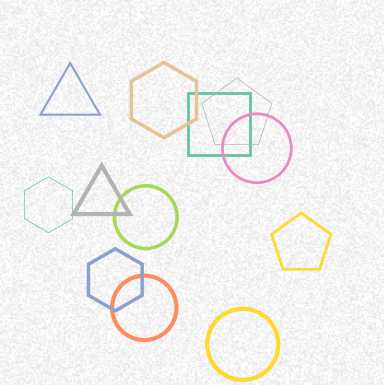[{"shape": "hexagon", "thickness": 0.5, "radius": 0.36, "center": [0.126, 0.468]}, {"shape": "square", "thickness": 2, "radius": 0.4, "center": [0.568, 0.678]}, {"shape": "circle", "thickness": 3, "radius": 0.42, "center": [0.375, 0.2]}, {"shape": "triangle", "thickness": 1.5, "radius": 0.45, "center": [0.182, 0.747]}, {"shape": "hexagon", "thickness": 2.5, "radius": 0.4, "center": [0.3, 0.273]}, {"shape": "circle", "thickness": 2, "radius": 0.45, "center": [0.667, 0.615]}, {"shape": "circle", "thickness": 2.5, "radius": 0.41, "center": [0.379, 0.436]}, {"shape": "circle", "thickness": 3, "radius": 0.46, "center": [0.631, 0.106]}, {"shape": "pentagon", "thickness": 2, "radius": 0.4, "center": [0.783, 0.366]}, {"shape": "hexagon", "thickness": 2.5, "radius": 0.49, "center": [0.426, 0.74]}, {"shape": "pentagon", "thickness": 0.5, "radius": 0.48, "center": [0.615, 0.702]}, {"shape": "triangle", "thickness": 3, "radius": 0.42, "center": [0.264, 0.486]}]